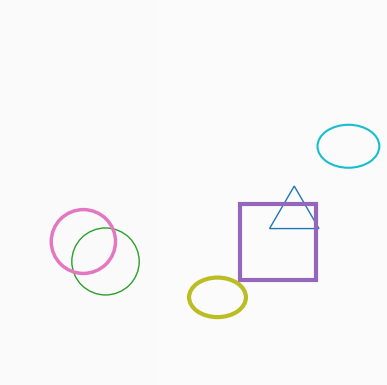[{"shape": "triangle", "thickness": 1, "radius": 0.37, "center": [0.759, 0.443]}, {"shape": "circle", "thickness": 1, "radius": 0.43, "center": [0.272, 0.321]}, {"shape": "square", "thickness": 3, "radius": 0.49, "center": [0.718, 0.372]}, {"shape": "circle", "thickness": 2.5, "radius": 0.41, "center": [0.215, 0.373]}, {"shape": "oval", "thickness": 3, "radius": 0.37, "center": [0.561, 0.228]}, {"shape": "oval", "thickness": 1.5, "radius": 0.4, "center": [0.899, 0.62]}]